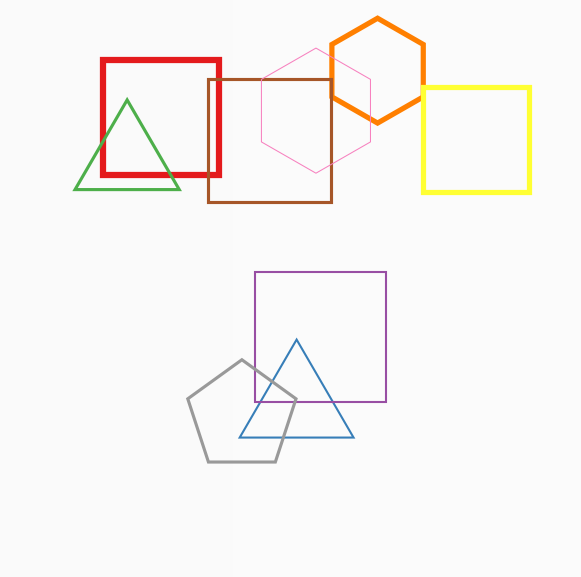[{"shape": "square", "thickness": 3, "radius": 0.5, "center": [0.277, 0.796]}, {"shape": "triangle", "thickness": 1, "radius": 0.57, "center": [0.51, 0.298]}, {"shape": "triangle", "thickness": 1.5, "radius": 0.52, "center": [0.219, 0.723]}, {"shape": "square", "thickness": 1, "radius": 0.56, "center": [0.551, 0.416]}, {"shape": "hexagon", "thickness": 2.5, "radius": 0.45, "center": [0.65, 0.877]}, {"shape": "square", "thickness": 2.5, "radius": 0.45, "center": [0.819, 0.757]}, {"shape": "square", "thickness": 1.5, "radius": 0.53, "center": [0.464, 0.755]}, {"shape": "hexagon", "thickness": 0.5, "radius": 0.54, "center": [0.544, 0.808]}, {"shape": "pentagon", "thickness": 1.5, "radius": 0.49, "center": [0.416, 0.278]}]